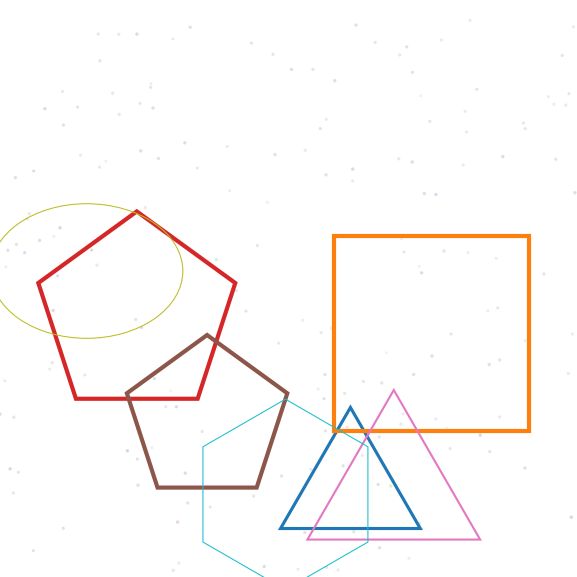[{"shape": "triangle", "thickness": 1.5, "radius": 0.7, "center": [0.607, 0.154]}, {"shape": "square", "thickness": 2, "radius": 0.84, "center": [0.747, 0.421]}, {"shape": "pentagon", "thickness": 2, "radius": 0.9, "center": [0.237, 0.454]}, {"shape": "pentagon", "thickness": 2, "radius": 0.73, "center": [0.359, 0.273]}, {"shape": "triangle", "thickness": 1, "radius": 0.86, "center": [0.682, 0.151]}, {"shape": "oval", "thickness": 0.5, "radius": 0.83, "center": [0.15, 0.53]}, {"shape": "hexagon", "thickness": 0.5, "radius": 0.82, "center": [0.494, 0.143]}]